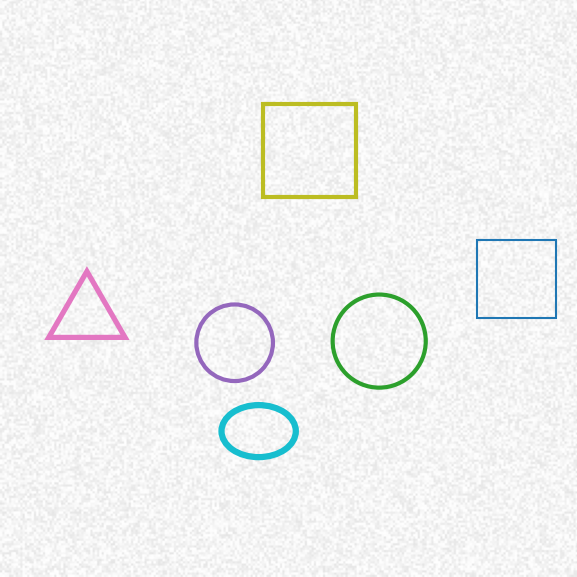[{"shape": "square", "thickness": 1, "radius": 0.34, "center": [0.895, 0.516]}, {"shape": "circle", "thickness": 2, "radius": 0.4, "center": [0.657, 0.408]}, {"shape": "circle", "thickness": 2, "radius": 0.33, "center": [0.406, 0.406]}, {"shape": "triangle", "thickness": 2.5, "radius": 0.38, "center": [0.15, 0.453]}, {"shape": "square", "thickness": 2, "radius": 0.4, "center": [0.536, 0.738]}, {"shape": "oval", "thickness": 3, "radius": 0.32, "center": [0.448, 0.253]}]